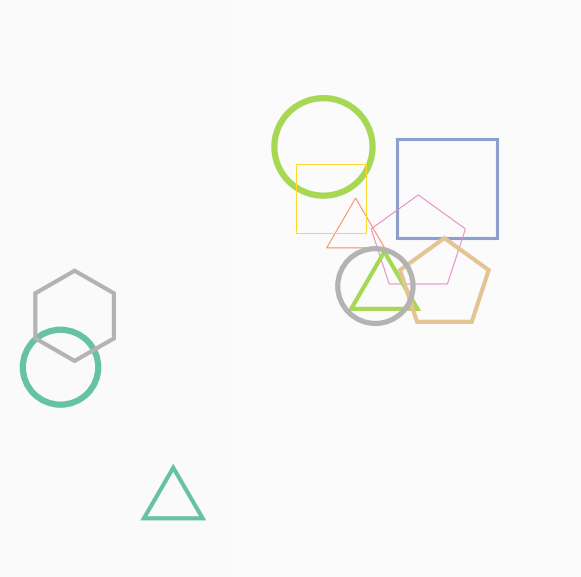[{"shape": "triangle", "thickness": 2, "radius": 0.29, "center": [0.298, 0.131]}, {"shape": "circle", "thickness": 3, "radius": 0.32, "center": [0.104, 0.363]}, {"shape": "triangle", "thickness": 0.5, "radius": 0.29, "center": [0.612, 0.599]}, {"shape": "square", "thickness": 1.5, "radius": 0.43, "center": [0.769, 0.673]}, {"shape": "pentagon", "thickness": 0.5, "radius": 0.43, "center": [0.72, 0.576]}, {"shape": "triangle", "thickness": 2, "radius": 0.33, "center": [0.661, 0.497]}, {"shape": "circle", "thickness": 3, "radius": 0.42, "center": [0.557, 0.745]}, {"shape": "square", "thickness": 0.5, "radius": 0.3, "center": [0.569, 0.655]}, {"shape": "pentagon", "thickness": 2, "radius": 0.4, "center": [0.765, 0.507]}, {"shape": "hexagon", "thickness": 2, "radius": 0.39, "center": [0.128, 0.452]}, {"shape": "circle", "thickness": 2.5, "radius": 0.32, "center": [0.646, 0.504]}]